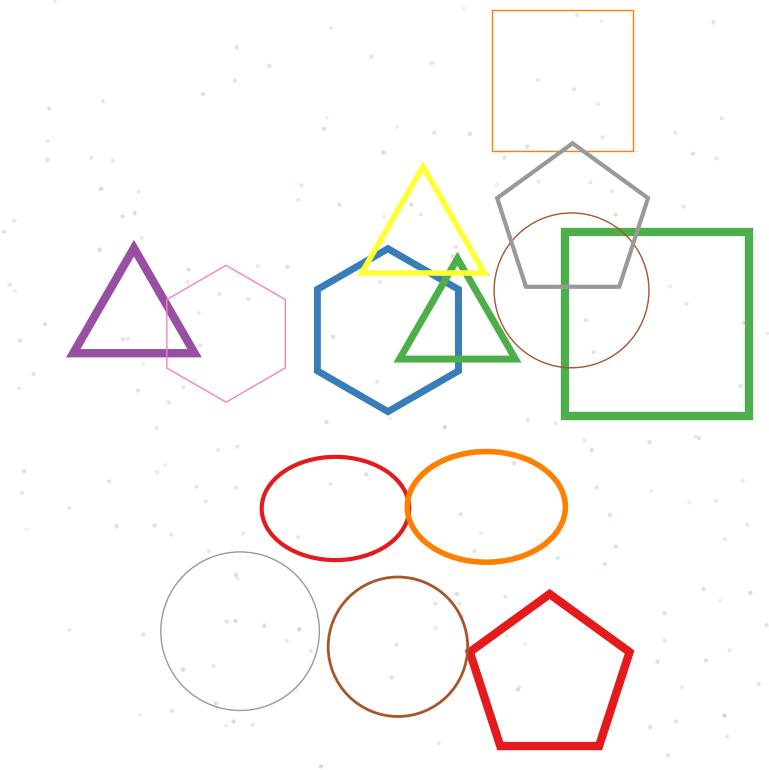[{"shape": "oval", "thickness": 1.5, "radius": 0.48, "center": [0.436, 0.34]}, {"shape": "pentagon", "thickness": 3, "radius": 0.55, "center": [0.714, 0.119]}, {"shape": "hexagon", "thickness": 2.5, "radius": 0.53, "center": [0.504, 0.571]}, {"shape": "square", "thickness": 3, "radius": 0.6, "center": [0.853, 0.579]}, {"shape": "triangle", "thickness": 2.5, "radius": 0.43, "center": [0.594, 0.577]}, {"shape": "triangle", "thickness": 3, "radius": 0.45, "center": [0.174, 0.587]}, {"shape": "square", "thickness": 0.5, "radius": 0.46, "center": [0.73, 0.895]}, {"shape": "oval", "thickness": 2, "radius": 0.51, "center": [0.632, 0.342]}, {"shape": "triangle", "thickness": 2, "radius": 0.46, "center": [0.549, 0.691]}, {"shape": "circle", "thickness": 1, "radius": 0.45, "center": [0.517, 0.16]}, {"shape": "circle", "thickness": 0.5, "radius": 0.5, "center": [0.742, 0.623]}, {"shape": "hexagon", "thickness": 0.5, "radius": 0.44, "center": [0.294, 0.567]}, {"shape": "pentagon", "thickness": 1.5, "radius": 0.52, "center": [0.744, 0.711]}, {"shape": "circle", "thickness": 0.5, "radius": 0.51, "center": [0.312, 0.18]}]